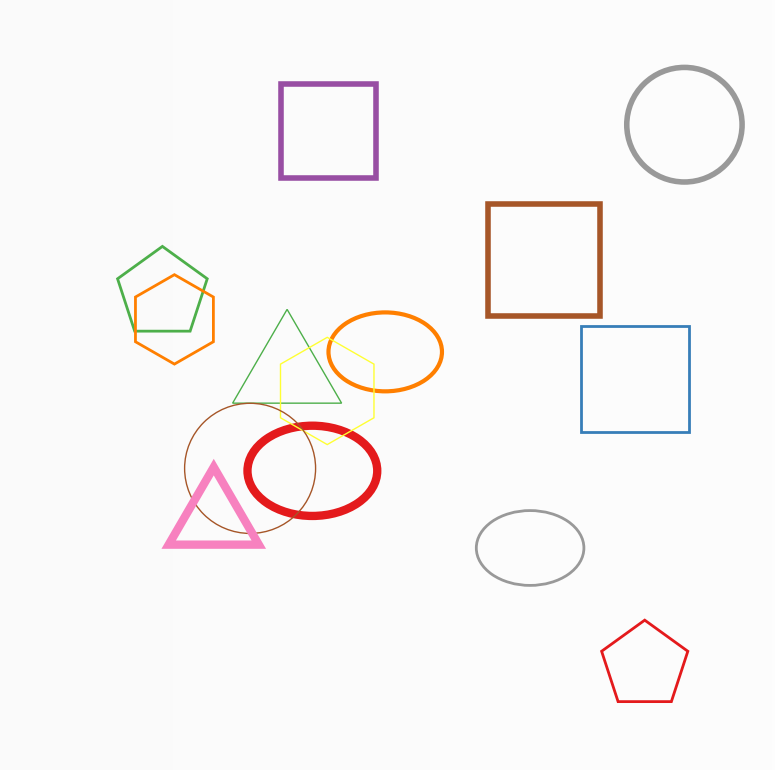[{"shape": "pentagon", "thickness": 1, "radius": 0.29, "center": [0.832, 0.136]}, {"shape": "oval", "thickness": 3, "radius": 0.42, "center": [0.403, 0.389]}, {"shape": "square", "thickness": 1, "radius": 0.35, "center": [0.819, 0.508]}, {"shape": "pentagon", "thickness": 1, "radius": 0.3, "center": [0.21, 0.619]}, {"shape": "triangle", "thickness": 0.5, "radius": 0.41, "center": [0.37, 0.517]}, {"shape": "square", "thickness": 2, "radius": 0.31, "center": [0.424, 0.83]}, {"shape": "oval", "thickness": 1.5, "radius": 0.37, "center": [0.497, 0.543]}, {"shape": "hexagon", "thickness": 1, "radius": 0.29, "center": [0.225, 0.585]}, {"shape": "hexagon", "thickness": 0.5, "radius": 0.35, "center": [0.422, 0.492]}, {"shape": "square", "thickness": 2, "radius": 0.36, "center": [0.702, 0.663]}, {"shape": "circle", "thickness": 0.5, "radius": 0.42, "center": [0.323, 0.392]}, {"shape": "triangle", "thickness": 3, "radius": 0.34, "center": [0.276, 0.326]}, {"shape": "oval", "thickness": 1, "radius": 0.35, "center": [0.684, 0.288]}, {"shape": "circle", "thickness": 2, "radius": 0.37, "center": [0.883, 0.838]}]